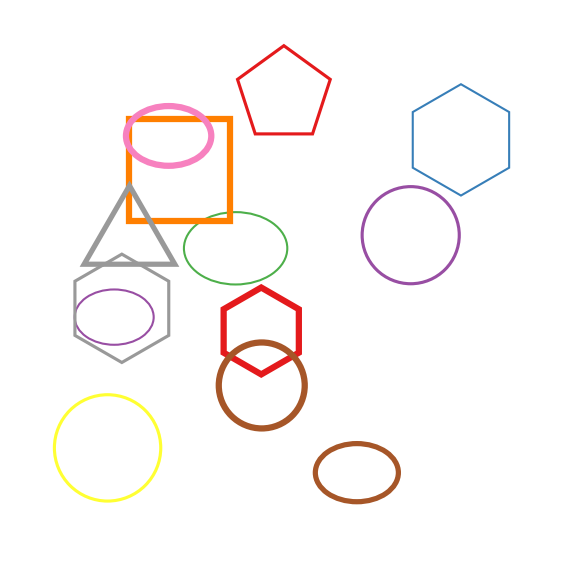[{"shape": "hexagon", "thickness": 3, "radius": 0.38, "center": [0.452, 0.426]}, {"shape": "pentagon", "thickness": 1.5, "radius": 0.42, "center": [0.492, 0.836]}, {"shape": "hexagon", "thickness": 1, "radius": 0.48, "center": [0.798, 0.757]}, {"shape": "oval", "thickness": 1, "radius": 0.45, "center": [0.408, 0.569]}, {"shape": "oval", "thickness": 1, "radius": 0.34, "center": [0.198, 0.45]}, {"shape": "circle", "thickness": 1.5, "radius": 0.42, "center": [0.711, 0.592]}, {"shape": "square", "thickness": 3, "radius": 0.44, "center": [0.311, 0.705]}, {"shape": "circle", "thickness": 1.5, "radius": 0.46, "center": [0.186, 0.224]}, {"shape": "circle", "thickness": 3, "radius": 0.37, "center": [0.453, 0.332]}, {"shape": "oval", "thickness": 2.5, "radius": 0.36, "center": [0.618, 0.181]}, {"shape": "oval", "thickness": 3, "radius": 0.37, "center": [0.292, 0.764]}, {"shape": "triangle", "thickness": 2.5, "radius": 0.45, "center": [0.224, 0.587]}, {"shape": "hexagon", "thickness": 1.5, "radius": 0.47, "center": [0.211, 0.465]}]